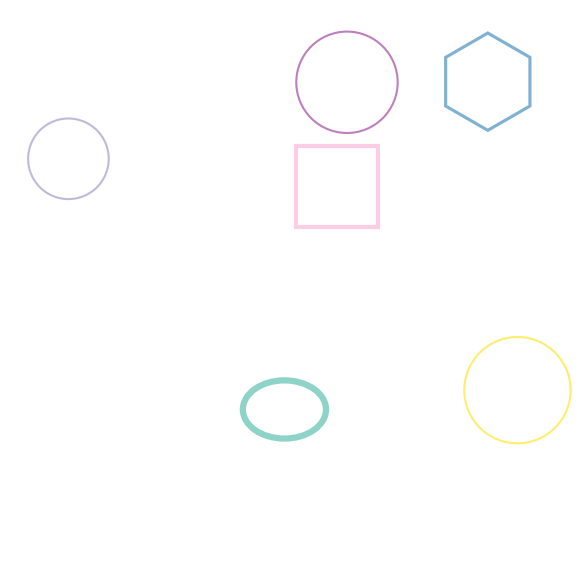[{"shape": "oval", "thickness": 3, "radius": 0.36, "center": [0.493, 0.29]}, {"shape": "circle", "thickness": 1, "radius": 0.35, "center": [0.118, 0.724]}, {"shape": "hexagon", "thickness": 1.5, "radius": 0.42, "center": [0.845, 0.858]}, {"shape": "square", "thickness": 2, "radius": 0.35, "center": [0.583, 0.676]}, {"shape": "circle", "thickness": 1, "radius": 0.44, "center": [0.601, 0.857]}, {"shape": "circle", "thickness": 1, "radius": 0.46, "center": [0.896, 0.324]}]